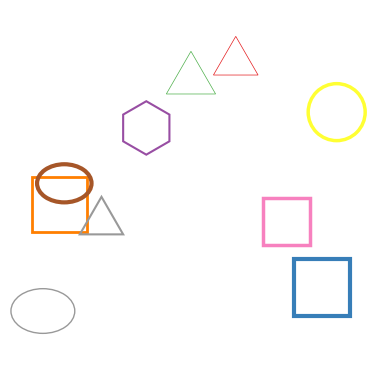[{"shape": "triangle", "thickness": 0.5, "radius": 0.33, "center": [0.612, 0.839]}, {"shape": "square", "thickness": 3, "radius": 0.37, "center": [0.836, 0.254]}, {"shape": "triangle", "thickness": 0.5, "radius": 0.37, "center": [0.496, 0.793]}, {"shape": "hexagon", "thickness": 1.5, "radius": 0.35, "center": [0.38, 0.668]}, {"shape": "square", "thickness": 2, "radius": 0.36, "center": [0.156, 0.47]}, {"shape": "circle", "thickness": 2.5, "radius": 0.37, "center": [0.874, 0.709]}, {"shape": "oval", "thickness": 3, "radius": 0.35, "center": [0.167, 0.524]}, {"shape": "square", "thickness": 2.5, "radius": 0.3, "center": [0.743, 0.424]}, {"shape": "triangle", "thickness": 1.5, "radius": 0.32, "center": [0.264, 0.424]}, {"shape": "oval", "thickness": 1, "radius": 0.41, "center": [0.111, 0.192]}]